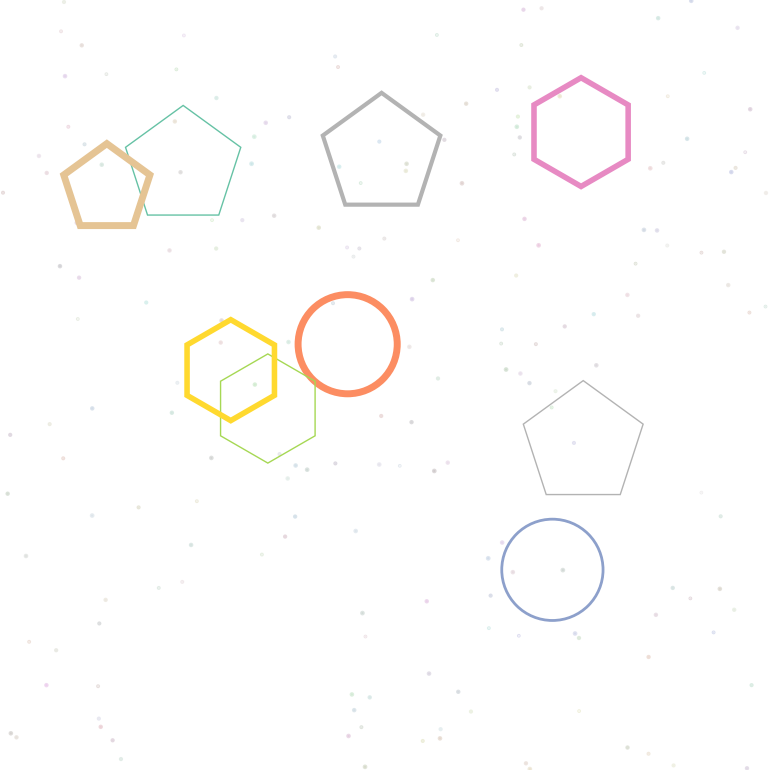[{"shape": "pentagon", "thickness": 0.5, "radius": 0.39, "center": [0.238, 0.784]}, {"shape": "circle", "thickness": 2.5, "radius": 0.32, "center": [0.452, 0.553]}, {"shape": "circle", "thickness": 1, "radius": 0.33, "center": [0.717, 0.26]}, {"shape": "hexagon", "thickness": 2, "radius": 0.35, "center": [0.755, 0.828]}, {"shape": "hexagon", "thickness": 0.5, "radius": 0.35, "center": [0.348, 0.469]}, {"shape": "hexagon", "thickness": 2, "radius": 0.33, "center": [0.3, 0.519]}, {"shape": "pentagon", "thickness": 2.5, "radius": 0.29, "center": [0.139, 0.755]}, {"shape": "pentagon", "thickness": 0.5, "radius": 0.41, "center": [0.757, 0.424]}, {"shape": "pentagon", "thickness": 1.5, "radius": 0.4, "center": [0.496, 0.799]}]